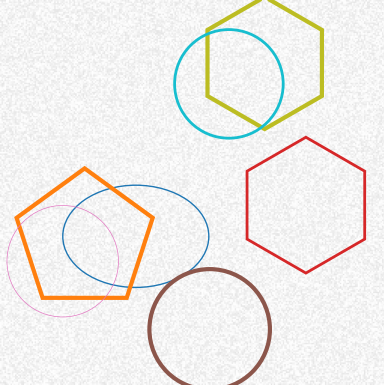[{"shape": "oval", "thickness": 1, "radius": 0.95, "center": [0.353, 0.386]}, {"shape": "pentagon", "thickness": 3, "radius": 0.93, "center": [0.22, 0.377]}, {"shape": "hexagon", "thickness": 2, "radius": 0.88, "center": [0.794, 0.467]}, {"shape": "circle", "thickness": 3, "radius": 0.78, "center": [0.545, 0.144]}, {"shape": "circle", "thickness": 0.5, "radius": 0.72, "center": [0.163, 0.322]}, {"shape": "hexagon", "thickness": 3, "radius": 0.86, "center": [0.688, 0.836]}, {"shape": "circle", "thickness": 2, "radius": 0.71, "center": [0.595, 0.782]}]